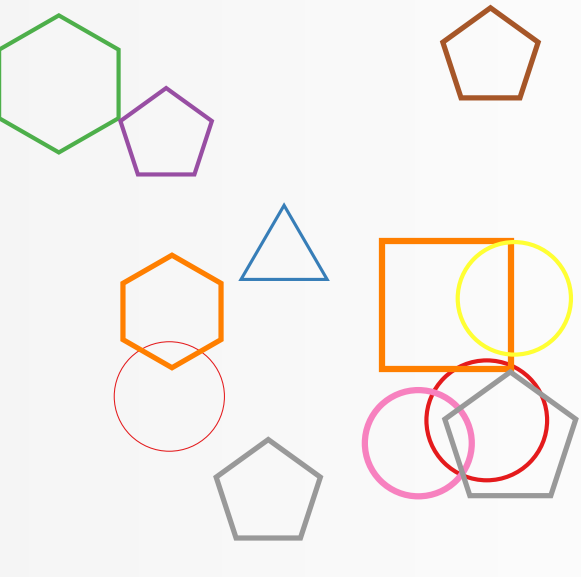[{"shape": "circle", "thickness": 2, "radius": 0.52, "center": [0.837, 0.271]}, {"shape": "circle", "thickness": 0.5, "radius": 0.47, "center": [0.291, 0.313]}, {"shape": "triangle", "thickness": 1.5, "radius": 0.43, "center": [0.489, 0.558]}, {"shape": "hexagon", "thickness": 2, "radius": 0.59, "center": [0.101, 0.854]}, {"shape": "pentagon", "thickness": 2, "radius": 0.41, "center": [0.286, 0.764]}, {"shape": "square", "thickness": 3, "radius": 0.55, "center": [0.768, 0.472]}, {"shape": "hexagon", "thickness": 2.5, "radius": 0.49, "center": [0.296, 0.46]}, {"shape": "circle", "thickness": 2, "radius": 0.49, "center": [0.885, 0.483]}, {"shape": "pentagon", "thickness": 2.5, "radius": 0.43, "center": [0.844, 0.899]}, {"shape": "circle", "thickness": 3, "radius": 0.46, "center": [0.72, 0.232]}, {"shape": "pentagon", "thickness": 2.5, "radius": 0.47, "center": [0.462, 0.144]}, {"shape": "pentagon", "thickness": 2.5, "radius": 0.59, "center": [0.878, 0.237]}]